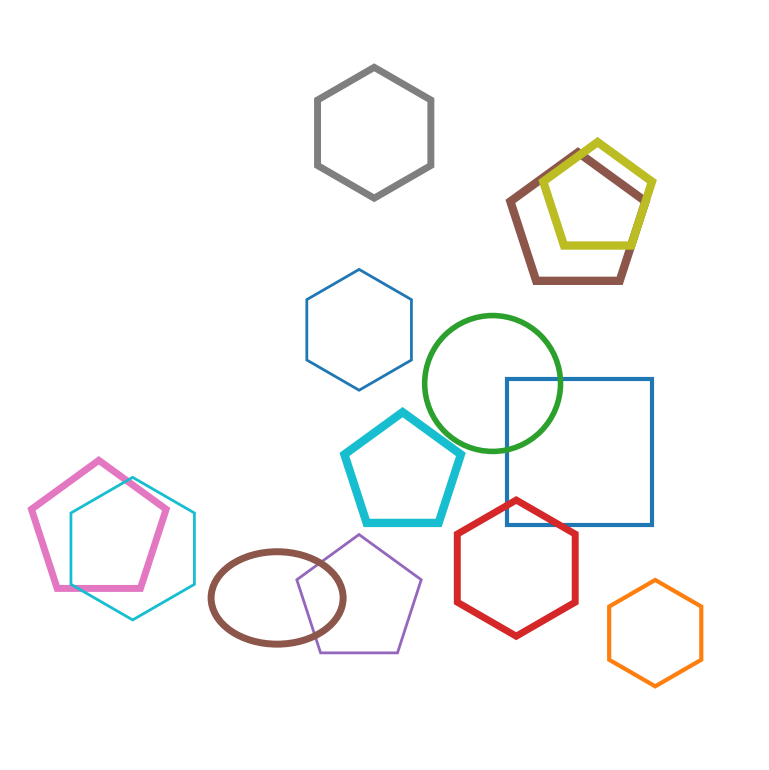[{"shape": "hexagon", "thickness": 1, "radius": 0.39, "center": [0.466, 0.572]}, {"shape": "square", "thickness": 1.5, "radius": 0.47, "center": [0.753, 0.413]}, {"shape": "hexagon", "thickness": 1.5, "radius": 0.35, "center": [0.851, 0.178]}, {"shape": "circle", "thickness": 2, "radius": 0.44, "center": [0.64, 0.502]}, {"shape": "hexagon", "thickness": 2.5, "radius": 0.44, "center": [0.67, 0.262]}, {"shape": "pentagon", "thickness": 1, "radius": 0.42, "center": [0.466, 0.221]}, {"shape": "pentagon", "thickness": 3, "radius": 0.46, "center": [0.751, 0.71]}, {"shape": "oval", "thickness": 2.5, "radius": 0.43, "center": [0.36, 0.223]}, {"shape": "pentagon", "thickness": 2.5, "radius": 0.46, "center": [0.128, 0.31]}, {"shape": "hexagon", "thickness": 2.5, "radius": 0.42, "center": [0.486, 0.828]}, {"shape": "pentagon", "thickness": 3, "radius": 0.37, "center": [0.776, 0.741]}, {"shape": "hexagon", "thickness": 1, "radius": 0.46, "center": [0.172, 0.287]}, {"shape": "pentagon", "thickness": 3, "radius": 0.4, "center": [0.523, 0.385]}]